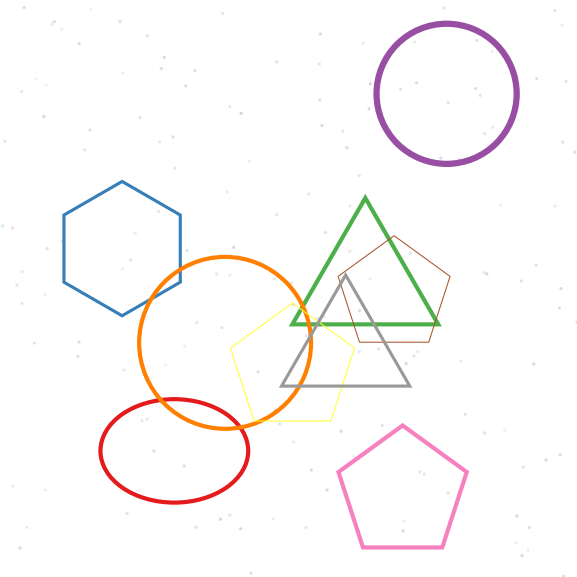[{"shape": "oval", "thickness": 2, "radius": 0.64, "center": [0.302, 0.218]}, {"shape": "hexagon", "thickness": 1.5, "radius": 0.58, "center": [0.211, 0.569]}, {"shape": "triangle", "thickness": 2, "radius": 0.73, "center": [0.633, 0.51]}, {"shape": "circle", "thickness": 3, "radius": 0.61, "center": [0.773, 0.837]}, {"shape": "circle", "thickness": 2, "radius": 0.74, "center": [0.39, 0.405]}, {"shape": "pentagon", "thickness": 0.5, "radius": 0.56, "center": [0.506, 0.361]}, {"shape": "pentagon", "thickness": 0.5, "radius": 0.51, "center": [0.682, 0.489]}, {"shape": "pentagon", "thickness": 2, "radius": 0.58, "center": [0.697, 0.146]}, {"shape": "triangle", "thickness": 1.5, "radius": 0.64, "center": [0.599, 0.395]}]